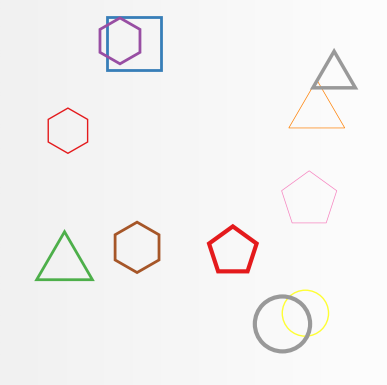[{"shape": "hexagon", "thickness": 1, "radius": 0.29, "center": [0.175, 0.661]}, {"shape": "pentagon", "thickness": 3, "radius": 0.32, "center": [0.601, 0.347]}, {"shape": "square", "thickness": 2, "radius": 0.35, "center": [0.345, 0.887]}, {"shape": "triangle", "thickness": 2, "radius": 0.42, "center": [0.167, 0.315]}, {"shape": "hexagon", "thickness": 2, "radius": 0.3, "center": [0.31, 0.894]}, {"shape": "triangle", "thickness": 0.5, "radius": 0.42, "center": [0.817, 0.709]}, {"shape": "circle", "thickness": 1, "radius": 0.3, "center": [0.788, 0.187]}, {"shape": "hexagon", "thickness": 2, "radius": 0.33, "center": [0.354, 0.358]}, {"shape": "pentagon", "thickness": 0.5, "radius": 0.37, "center": [0.798, 0.482]}, {"shape": "circle", "thickness": 3, "radius": 0.36, "center": [0.729, 0.159]}, {"shape": "triangle", "thickness": 2.5, "radius": 0.32, "center": [0.862, 0.804]}]